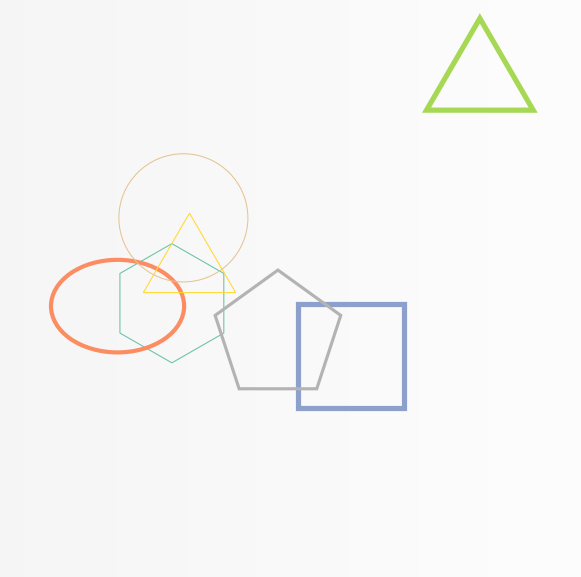[{"shape": "hexagon", "thickness": 0.5, "radius": 0.52, "center": [0.296, 0.474]}, {"shape": "oval", "thickness": 2, "radius": 0.57, "center": [0.202, 0.469]}, {"shape": "square", "thickness": 2.5, "radius": 0.45, "center": [0.604, 0.383]}, {"shape": "triangle", "thickness": 2.5, "radius": 0.53, "center": [0.826, 0.861]}, {"shape": "triangle", "thickness": 0.5, "radius": 0.46, "center": [0.326, 0.538]}, {"shape": "circle", "thickness": 0.5, "radius": 0.55, "center": [0.315, 0.622]}, {"shape": "pentagon", "thickness": 1.5, "radius": 0.57, "center": [0.478, 0.418]}]